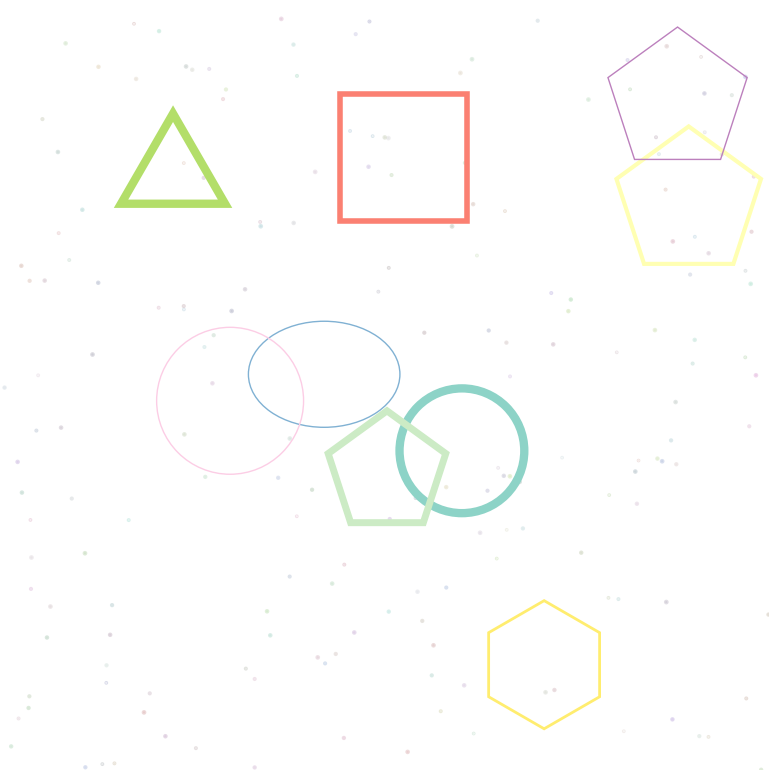[{"shape": "circle", "thickness": 3, "radius": 0.41, "center": [0.6, 0.415]}, {"shape": "pentagon", "thickness": 1.5, "radius": 0.49, "center": [0.894, 0.737]}, {"shape": "square", "thickness": 2, "radius": 0.41, "center": [0.524, 0.796]}, {"shape": "oval", "thickness": 0.5, "radius": 0.49, "center": [0.421, 0.514]}, {"shape": "triangle", "thickness": 3, "radius": 0.39, "center": [0.225, 0.774]}, {"shape": "circle", "thickness": 0.5, "radius": 0.48, "center": [0.299, 0.479]}, {"shape": "pentagon", "thickness": 0.5, "radius": 0.48, "center": [0.88, 0.87]}, {"shape": "pentagon", "thickness": 2.5, "radius": 0.4, "center": [0.503, 0.386]}, {"shape": "hexagon", "thickness": 1, "radius": 0.42, "center": [0.707, 0.137]}]